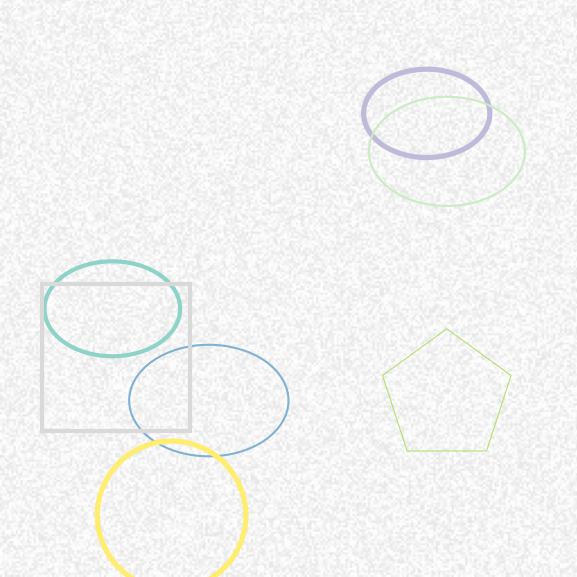[{"shape": "oval", "thickness": 2, "radius": 0.59, "center": [0.194, 0.464]}, {"shape": "oval", "thickness": 2.5, "radius": 0.55, "center": [0.739, 0.803]}, {"shape": "oval", "thickness": 1, "radius": 0.69, "center": [0.362, 0.306]}, {"shape": "pentagon", "thickness": 0.5, "radius": 0.58, "center": [0.774, 0.313]}, {"shape": "square", "thickness": 2, "radius": 0.64, "center": [0.2, 0.38]}, {"shape": "oval", "thickness": 1, "radius": 0.68, "center": [0.774, 0.737]}, {"shape": "circle", "thickness": 2.5, "radius": 0.64, "center": [0.297, 0.107]}]